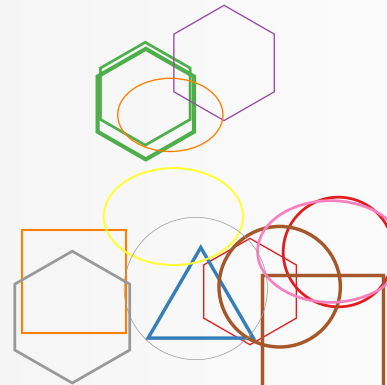[{"shape": "hexagon", "thickness": 1, "radius": 0.69, "center": [0.645, 0.243]}, {"shape": "circle", "thickness": 2, "radius": 0.71, "center": [0.873, 0.345]}, {"shape": "triangle", "thickness": 2.5, "radius": 0.78, "center": [0.518, 0.2]}, {"shape": "hexagon", "thickness": 3, "radius": 0.72, "center": [0.376, 0.73]}, {"shape": "hexagon", "thickness": 2, "radius": 0.67, "center": [0.375, 0.757]}, {"shape": "hexagon", "thickness": 1, "radius": 0.75, "center": [0.578, 0.836]}, {"shape": "square", "thickness": 1.5, "radius": 0.67, "center": [0.191, 0.269]}, {"shape": "oval", "thickness": 1, "radius": 0.68, "center": [0.44, 0.702]}, {"shape": "oval", "thickness": 1.5, "radius": 0.9, "center": [0.447, 0.437]}, {"shape": "circle", "thickness": 2.5, "radius": 0.78, "center": [0.722, 0.255]}, {"shape": "square", "thickness": 2.5, "radius": 0.78, "center": [0.831, 0.13]}, {"shape": "oval", "thickness": 2, "radius": 0.94, "center": [0.853, 0.347]}, {"shape": "circle", "thickness": 0.5, "radius": 0.92, "center": [0.505, 0.251]}, {"shape": "hexagon", "thickness": 2, "radius": 0.86, "center": [0.186, 0.176]}]